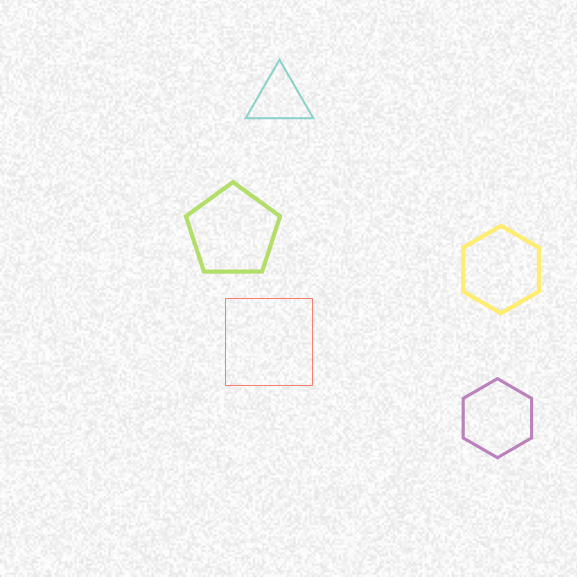[{"shape": "triangle", "thickness": 1, "radius": 0.34, "center": [0.484, 0.828]}, {"shape": "square", "thickness": 0.5, "radius": 0.38, "center": [0.466, 0.408]}, {"shape": "pentagon", "thickness": 2, "radius": 0.43, "center": [0.403, 0.598]}, {"shape": "hexagon", "thickness": 1.5, "radius": 0.34, "center": [0.861, 0.275]}, {"shape": "hexagon", "thickness": 2, "radius": 0.38, "center": [0.868, 0.532]}]